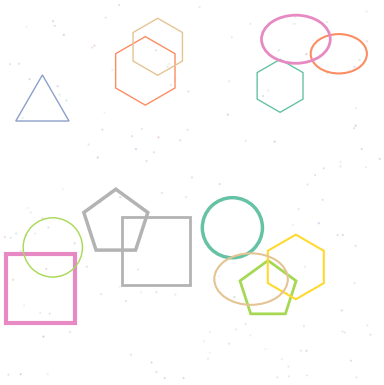[{"shape": "circle", "thickness": 2.5, "radius": 0.39, "center": [0.604, 0.409]}, {"shape": "hexagon", "thickness": 1, "radius": 0.34, "center": [0.727, 0.777]}, {"shape": "hexagon", "thickness": 1, "radius": 0.45, "center": [0.377, 0.816]}, {"shape": "oval", "thickness": 1.5, "radius": 0.37, "center": [0.88, 0.86]}, {"shape": "triangle", "thickness": 1, "radius": 0.4, "center": [0.11, 0.726]}, {"shape": "oval", "thickness": 2, "radius": 0.45, "center": [0.769, 0.898]}, {"shape": "square", "thickness": 3, "radius": 0.45, "center": [0.105, 0.25]}, {"shape": "circle", "thickness": 1, "radius": 0.38, "center": [0.137, 0.357]}, {"shape": "pentagon", "thickness": 2, "radius": 0.38, "center": [0.696, 0.247]}, {"shape": "hexagon", "thickness": 1.5, "radius": 0.42, "center": [0.768, 0.307]}, {"shape": "oval", "thickness": 1.5, "radius": 0.48, "center": [0.652, 0.275]}, {"shape": "hexagon", "thickness": 1, "radius": 0.37, "center": [0.41, 0.879]}, {"shape": "pentagon", "thickness": 2.5, "radius": 0.44, "center": [0.301, 0.421]}, {"shape": "square", "thickness": 2, "radius": 0.44, "center": [0.405, 0.348]}]